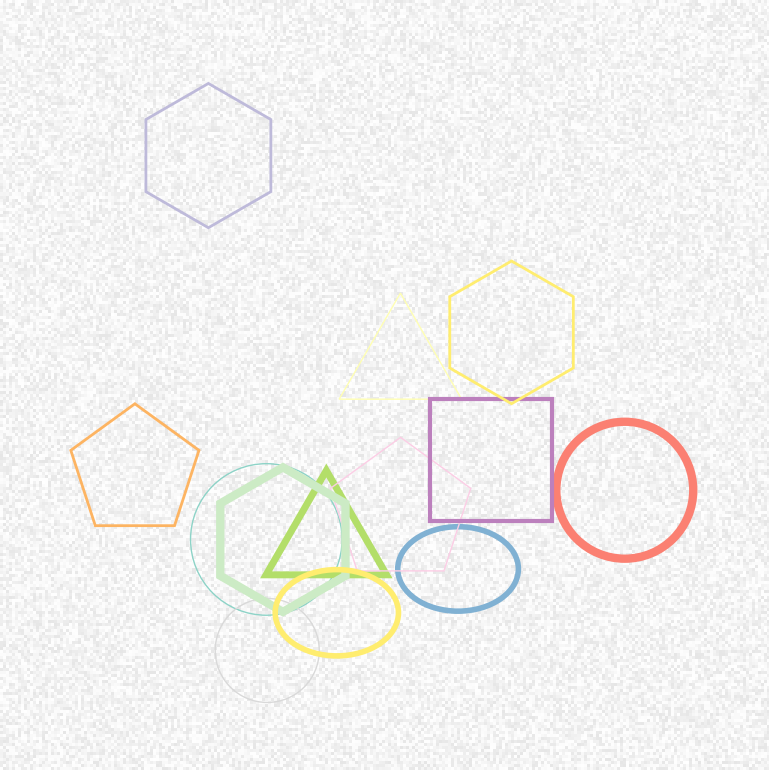[{"shape": "circle", "thickness": 0.5, "radius": 0.49, "center": [0.346, 0.299]}, {"shape": "triangle", "thickness": 0.5, "radius": 0.46, "center": [0.52, 0.527]}, {"shape": "hexagon", "thickness": 1, "radius": 0.47, "center": [0.271, 0.798]}, {"shape": "circle", "thickness": 3, "radius": 0.44, "center": [0.811, 0.363]}, {"shape": "oval", "thickness": 2, "radius": 0.39, "center": [0.595, 0.261]}, {"shape": "pentagon", "thickness": 1, "radius": 0.44, "center": [0.175, 0.388]}, {"shape": "triangle", "thickness": 2.5, "radius": 0.45, "center": [0.424, 0.299]}, {"shape": "pentagon", "thickness": 0.5, "radius": 0.48, "center": [0.52, 0.336]}, {"shape": "circle", "thickness": 0.5, "radius": 0.34, "center": [0.347, 0.155]}, {"shape": "square", "thickness": 1.5, "radius": 0.4, "center": [0.638, 0.402]}, {"shape": "hexagon", "thickness": 3, "radius": 0.47, "center": [0.367, 0.299]}, {"shape": "hexagon", "thickness": 1, "radius": 0.46, "center": [0.664, 0.568]}, {"shape": "oval", "thickness": 2, "radius": 0.4, "center": [0.437, 0.204]}]